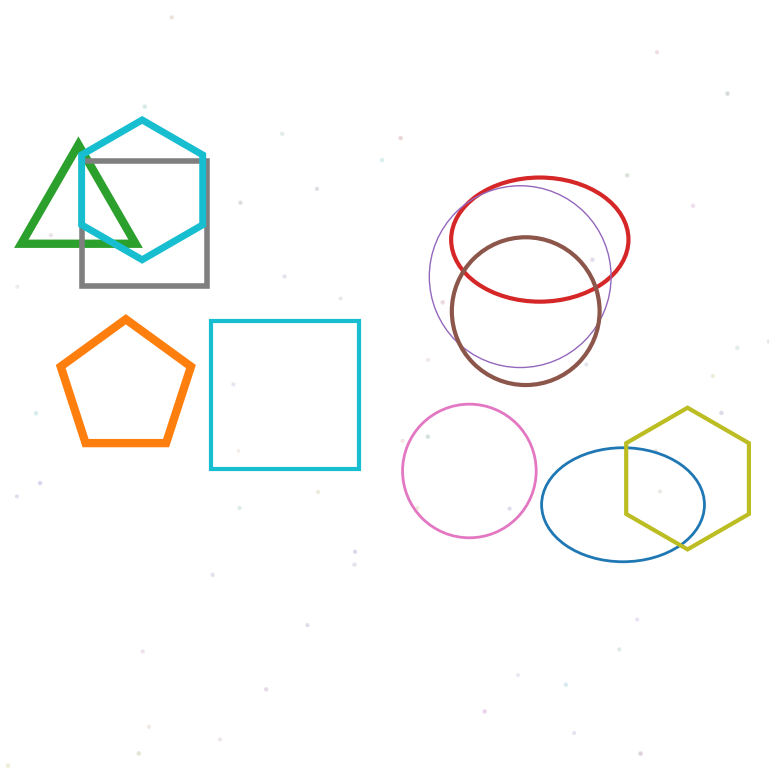[{"shape": "oval", "thickness": 1, "radius": 0.53, "center": [0.809, 0.344]}, {"shape": "pentagon", "thickness": 3, "radius": 0.44, "center": [0.163, 0.496]}, {"shape": "triangle", "thickness": 3, "radius": 0.43, "center": [0.102, 0.726]}, {"shape": "oval", "thickness": 1.5, "radius": 0.58, "center": [0.701, 0.689]}, {"shape": "circle", "thickness": 0.5, "radius": 0.59, "center": [0.676, 0.641]}, {"shape": "circle", "thickness": 1.5, "radius": 0.48, "center": [0.683, 0.596]}, {"shape": "circle", "thickness": 1, "radius": 0.43, "center": [0.61, 0.388]}, {"shape": "square", "thickness": 2, "radius": 0.41, "center": [0.188, 0.709]}, {"shape": "hexagon", "thickness": 1.5, "radius": 0.46, "center": [0.893, 0.378]}, {"shape": "hexagon", "thickness": 2.5, "radius": 0.45, "center": [0.185, 0.753]}, {"shape": "square", "thickness": 1.5, "radius": 0.48, "center": [0.37, 0.487]}]